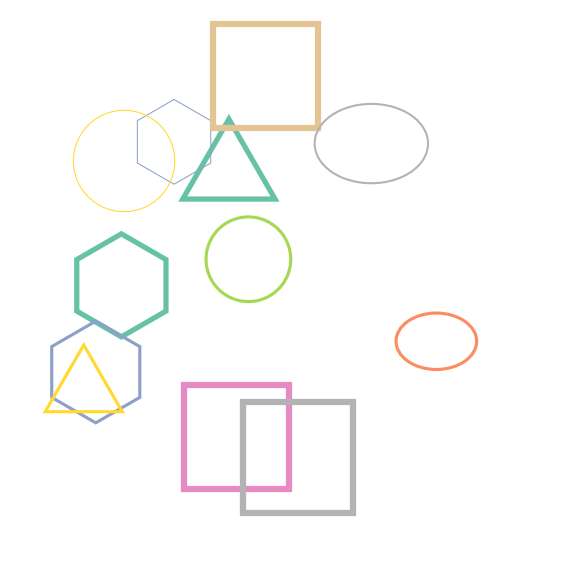[{"shape": "hexagon", "thickness": 2.5, "radius": 0.45, "center": [0.21, 0.505]}, {"shape": "triangle", "thickness": 2.5, "radius": 0.46, "center": [0.396, 0.701]}, {"shape": "oval", "thickness": 1.5, "radius": 0.35, "center": [0.756, 0.408]}, {"shape": "hexagon", "thickness": 0.5, "radius": 0.37, "center": [0.301, 0.754]}, {"shape": "hexagon", "thickness": 1.5, "radius": 0.44, "center": [0.166, 0.355]}, {"shape": "square", "thickness": 3, "radius": 0.45, "center": [0.409, 0.243]}, {"shape": "circle", "thickness": 1.5, "radius": 0.37, "center": [0.43, 0.55]}, {"shape": "circle", "thickness": 0.5, "radius": 0.44, "center": [0.215, 0.72]}, {"shape": "triangle", "thickness": 1.5, "radius": 0.38, "center": [0.145, 0.325]}, {"shape": "square", "thickness": 3, "radius": 0.45, "center": [0.459, 0.867]}, {"shape": "square", "thickness": 3, "radius": 0.48, "center": [0.516, 0.207]}, {"shape": "oval", "thickness": 1, "radius": 0.49, "center": [0.643, 0.751]}]